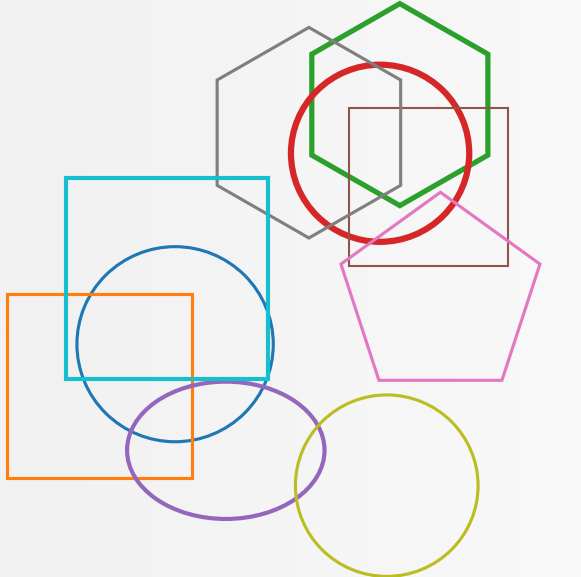[{"shape": "circle", "thickness": 1.5, "radius": 0.84, "center": [0.301, 0.403]}, {"shape": "square", "thickness": 1.5, "radius": 0.8, "center": [0.171, 0.331]}, {"shape": "hexagon", "thickness": 2.5, "radius": 0.87, "center": [0.688, 0.818]}, {"shape": "circle", "thickness": 3, "radius": 0.77, "center": [0.654, 0.734]}, {"shape": "oval", "thickness": 2, "radius": 0.85, "center": [0.388, 0.219]}, {"shape": "square", "thickness": 1, "radius": 0.68, "center": [0.738, 0.675]}, {"shape": "pentagon", "thickness": 1.5, "radius": 0.9, "center": [0.758, 0.486]}, {"shape": "hexagon", "thickness": 1.5, "radius": 0.91, "center": [0.531, 0.769]}, {"shape": "circle", "thickness": 1.5, "radius": 0.79, "center": [0.665, 0.158]}, {"shape": "square", "thickness": 2, "radius": 0.87, "center": [0.287, 0.517]}]